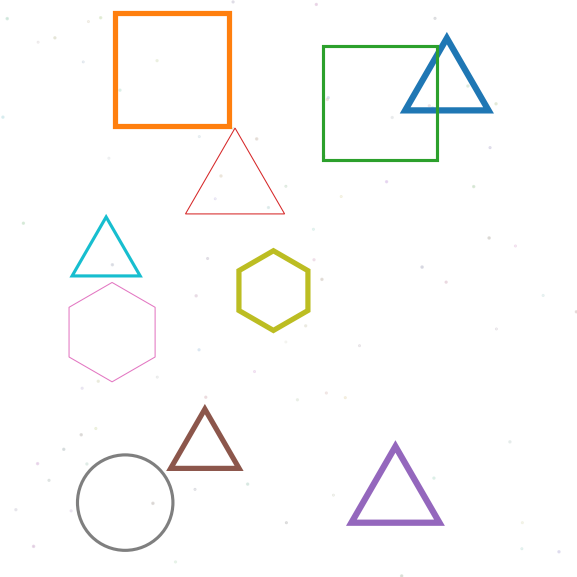[{"shape": "triangle", "thickness": 3, "radius": 0.42, "center": [0.774, 0.85]}, {"shape": "square", "thickness": 2.5, "radius": 0.49, "center": [0.298, 0.879]}, {"shape": "square", "thickness": 1.5, "radius": 0.49, "center": [0.658, 0.821]}, {"shape": "triangle", "thickness": 0.5, "radius": 0.5, "center": [0.407, 0.678]}, {"shape": "triangle", "thickness": 3, "radius": 0.44, "center": [0.685, 0.138]}, {"shape": "triangle", "thickness": 2.5, "radius": 0.34, "center": [0.355, 0.222]}, {"shape": "hexagon", "thickness": 0.5, "radius": 0.43, "center": [0.194, 0.424]}, {"shape": "circle", "thickness": 1.5, "radius": 0.41, "center": [0.217, 0.129]}, {"shape": "hexagon", "thickness": 2.5, "radius": 0.34, "center": [0.473, 0.496]}, {"shape": "triangle", "thickness": 1.5, "radius": 0.34, "center": [0.184, 0.555]}]